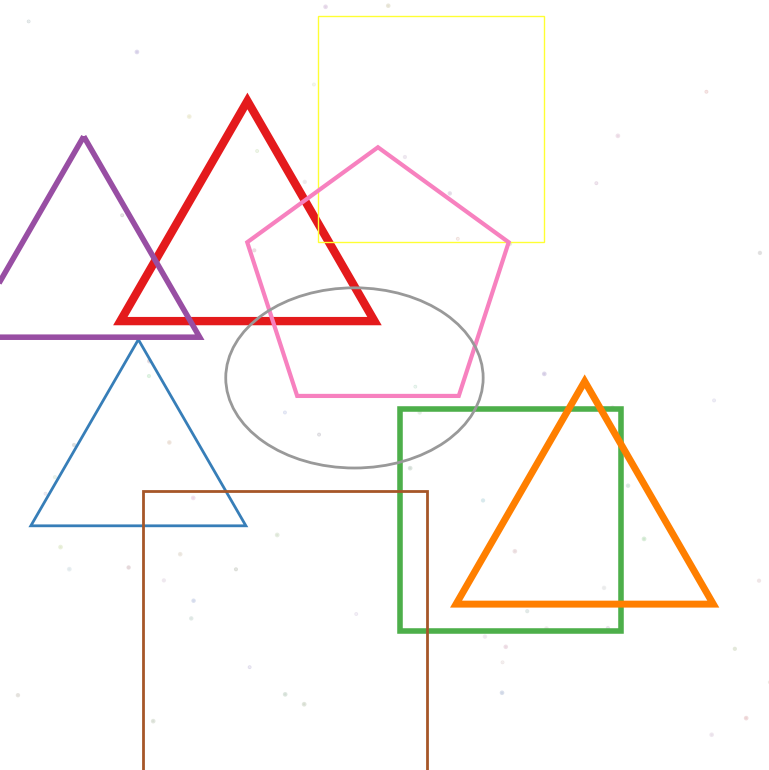[{"shape": "triangle", "thickness": 3, "radius": 0.95, "center": [0.321, 0.678]}, {"shape": "triangle", "thickness": 1, "radius": 0.81, "center": [0.18, 0.398]}, {"shape": "square", "thickness": 2, "radius": 0.72, "center": [0.663, 0.325]}, {"shape": "triangle", "thickness": 2, "radius": 0.87, "center": [0.109, 0.649]}, {"shape": "triangle", "thickness": 2.5, "radius": 0.96, "center": [0.759, 0.312]}, {"shape": "square", "thickness": 0.5, "radius": 0.73, "center": [0.559, 0.832]}, {"shape": "square", "thickness": 1, "radius": 0.92, "center": [0.37, 0.178]}, {"shape": "pentagon", "thickness": 1.5, "radius": 0.89, "center": [0.491, 0.63]}, {"shape": "oval", "thickness": 1, "radius": 0.84, "center": [0.46, 0.509]}]